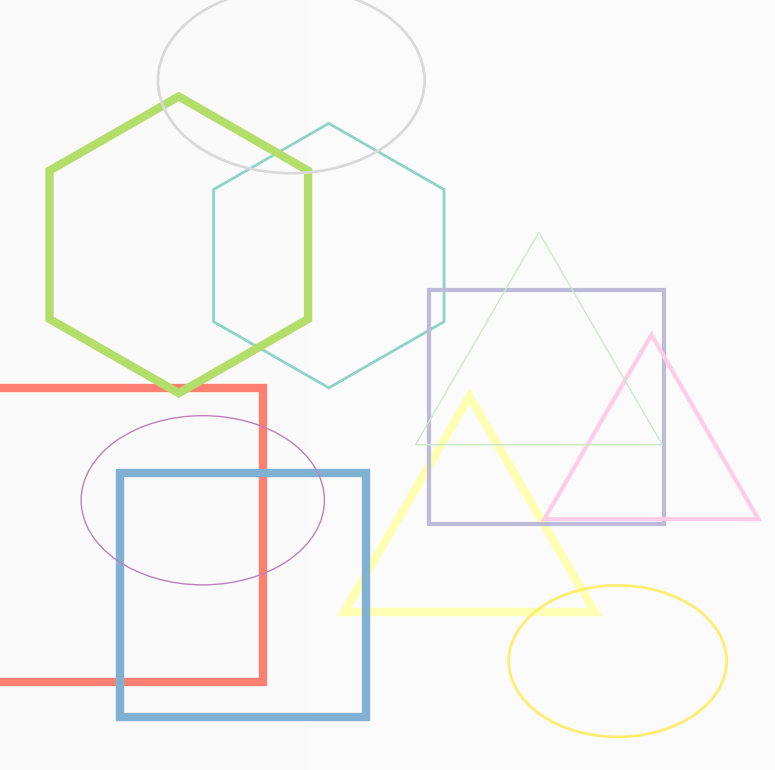[{"shape": "hexagon", "thickness": 1, "radius": 0.86, "center": [0.424, 0.668]}, {"shape": "triangle", "thickness": 3, "radius": 0.93, "center": [0.606, 0.299]}, {"shape": "square", "thickness": 1.5, "radius": 0.76, "center": [0.706, 0.471]}, {"shape": "square", "thickness": 3, "radius": 0.96, "center": [0.149, 0.305]}, {"shape": "square", "thickness": 3, "radius": 0.79, "center": [0.313, 0.227]}, {"shape": "hexagon", "thickness": 3, "radius": 0.96, "center": [0.231, 0.682]}, {"shape": "triangle", "thickness": 1.5, "radius": 0.8, "center": [0.841, 0.406]}, {"shape": "oval", "thickness": 1, "radius": 0.86, "center": [0.376, 0.895]}, {"shape": "oval", "thickness": 0.5, "radius": 0.78, "center": [0.262, 0.35]}, {"shape": "triangle", "thickness": 0.5, "radius": 0.92, "center": [0.695, 0.514]}, {"shape": "oval", "thickness": 1, "radius": 0.7, "center": [0.797, 0.141]}]